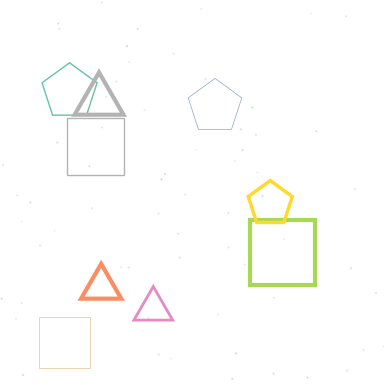[{"shape": "pentagon", "thickness": 1, "radius": 0.38, "center": [0.181, 0.762]}, {"shape": "triangle", "thickness": 3, "radius": 0.3, "center": [0.263, 0.254]}, {"shape": "pentagon", "thickness": 0.5, "radius": 0.37, "center": [0.558, 0.723]}, {"shape": "triangle", "thickness": 2, "radius": 0.29, "center": [0.398, 0.198]}, {"shape": "square", "thickness": 3, "radius": 0.42, "center": [0.734, 0.344]}, {"shape": "pentagon", "thickness": 2.5, "radius": 0.3, "center": [0.702, 0.471]}, {"shape": "square", "thickness": 0.5, "radius": 0.33, "center": [0.168, 0.111]}, {"shape": "triangle", "thickness": 3, "radius": 0.37, "center": [0.257, 0.739]}, {"shape": "square", "thickness": 1, "radius": 0.37, "center": [0.248, 0.62]}]